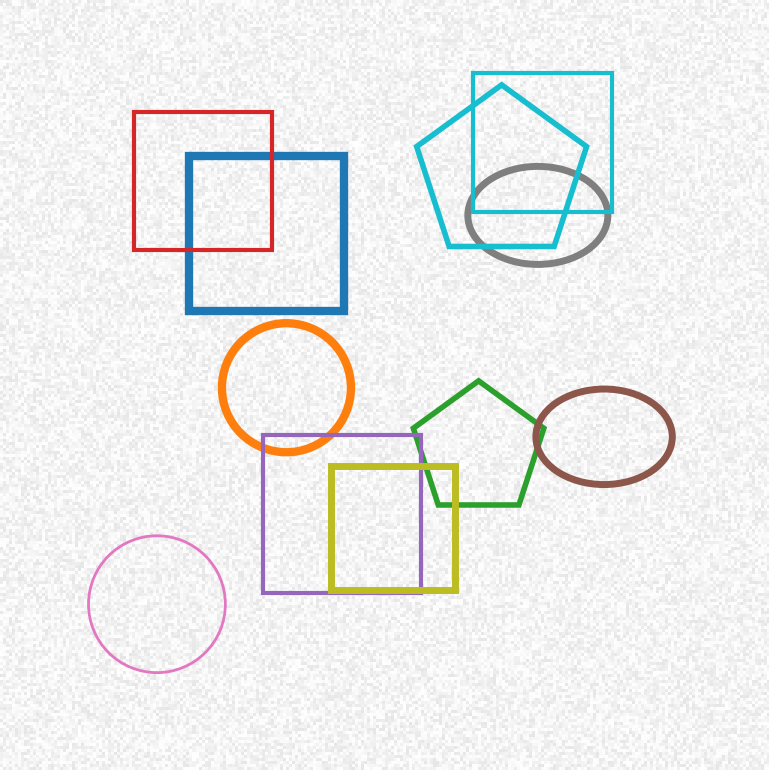[{"shape": "square", "thickness": 3, "radius": 0.5, "center": [0.346, 0.696]}, {"shape": "circle", "thickness": 3, "radius": 0.42, "center": [0.372, 0.496]}, {"shape": "pentagon", "thickness": 2, "radius": 0.45, "center": [0.622, 0.416]}, {"shape": "square", "thickness": 1.5, "radius": 0.45, "center": [0.263, 0.765]}, {"shape": "square", "thickness": 1.5, "radius": 0.51, "center": [0.444, 0.332]}, {"shape": "oval", "thickness": 2.5, "radius": 0.44, "center": [0.785, 0.433]}, {"shape": "circle", "thickness": 1, "radius": 0.44, "center": [0.204, 0.215]}, {"shape": "oval", "thickness": 2.5, "radius": 0.45, "center": [0.699, 0.72]}, {"shape": "square", "thickness": 2.5, "radius": 0.4, "center": [0.51, 0.314]}, {"shape": "pentagon", "thickness": 2, "radius": 0.58, "center": [0.651, 0.774]}, {"shape": "square", "thickness": 1.5, "radius": 0.45, "center": [0.704, 0.815]}]